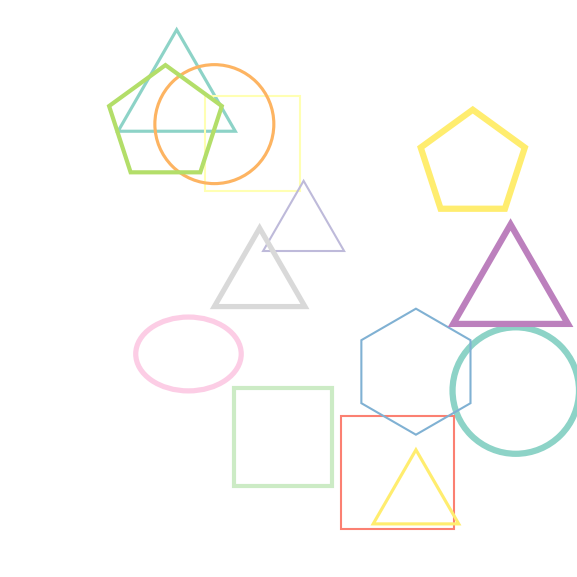[{"shape": "triangle", "thickness": 1.5, "radius": 0.59, "center": [0.306, 0.83]}, {"shape": "circle", "thickness": 3, "radius": 0.55, "center": [0.893, 0.323]}, {"shape": "square", "thickness": 1, "radius": 0.41, "center": [0.437, 0.75]}, {"shape": "triangle", "thickness": 1, "radius": 0.4, "center": [0.526, 0.605]}, {"shape": "square", "thickness": 1, "radius": 0.49, "center": [0.688, 0.181]}, {"shape": "hexagon", "thickness": 1, "radius": 0.55, "center": [0.72, 0.356]}, {"shape": "circle", "thickness": 1.5, "radius": 0.52, "center": [0.371, 0.784]}, {"shape": "pentagon", "thickness": 2, "radius": 0.51, "center": [0.287, 0.784]}, {"shape": "oval", "thickness": 2.5, "radius": 0.46, "center": [0.326, 0.386]}, {"shape": "triangle", "thickness": 2.5, "radius": 0.45, "center": [0.45, 0.514]}, {"shape": "triangle", "thickness": 3, "radius": 0.57, "center": [0.884, 0.496]}, {"shape": "square", "thickness": 2, "radius": 0.43, "center": [0.49, 0.242]}, {"shape": "pentagon", "thickness": 3, "radius": 0.47, "center": [0.819, 0.714]}, {"shape": "triangle", "thickness": 1.5, "radius": 0.43, "center": [0.72, 0.135]}]